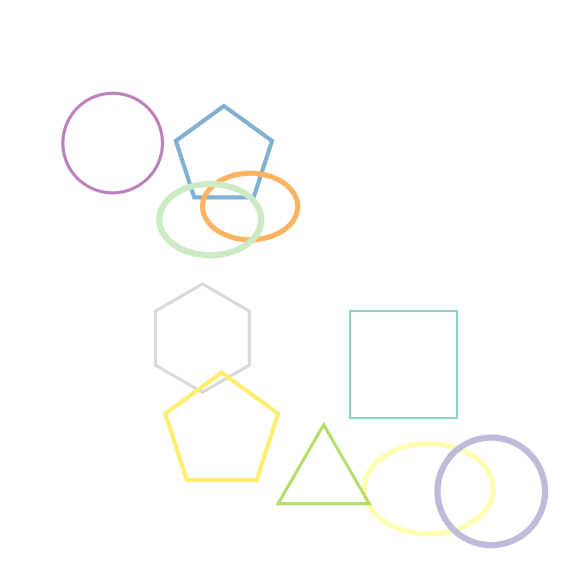[{"shape": "square", "thickness": 1, "radius": 0.47, "center": [0.699, 0.368]}, {"shape": "oval", "thickness": 2.5, "radius": 0.56, "center": [0.742, 0.153]}, {"shape": "circle", "thickness": 3, "radius": 0.47, "center": [0.851, 0.148]}, {"shape": "pentagon", "thickness": 2, "radius": 0.44, "center": [0.388, 0.728]}, {"shape": "oval", "thickness": 2.5, "radius": 0.41, "center": [0.433, 0.642]}, {"shape": "triangle", "thickness": 1.5, "radius": 0.46, "center": [0.56, 0.173]}, {"shape": "hexagon", "thickness": 1.5, "radius": 0.47, "center": [0.351, 0.414]}, {"shape": "circle", "thickness": 1.5, "radius": 0.43, "center": [0.195, 0.751]}, {"shape": "oval", "thickness": 3, "radius": 0.44, "center": [0.364, 0.619]}, {"shape": "pentagon", "thickness": 2, "radius": 0.51, "center": [0.384, 0.251]}]